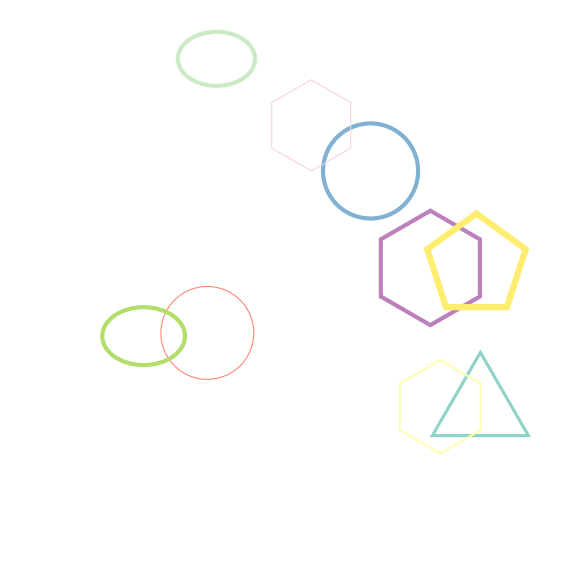[{"shape": "triangle", "thickness": 1.5, "radius": 0.48, "center": [0.832, 0.293]}, {"shape": "hexagon", "thickness": 1, "radius": 0.4, "center": [0.762, 0.295]}, {"shape": "circle", "thickness": 0.5, "radius": 0.4, "center": [0.359, 0.423]}, {"shape": "circle", "thickness": 2, "radius": 0.41, "center": [0.642, 0.703]}, {"shape": "oval", "thickness": 2, "radius": 0.36, "center": [0.249, 0.417]}, {"shape": "hexagon", "thickness": 0.5, "radius": 0.39, "center": [0.539, 0.782]}, {"shape": "hexagon", "thickness": 2, "radius": 0.5, "center": [0.745, 0.535]}, {"shape": "oval", "thickness": 2, "radius": 0.33, "center": [0.375, 0.897]}, {"shape": "pentagon", "thickness": 3, "radius": 0.45, "center": [0.825, 0.54]}]